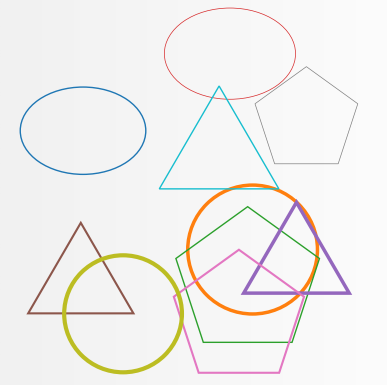[{"shape": "oval", "thickness": 1, "radius": 0.81, "center": [0.214, 0.66]}, {"shape": "circle", "thickness": 2.5, "radius": 0.84, "center": [0.652, 0.352]}, {"shape": "pentagon", "thickness": 1, "radius": 0.97, "center": [0.639, 0.268]}, {"shape": "oval", "thickness": 0.5, "radius": 0.85, "center": [0.593, 0.861]}, {"shape": "triangle", "thickness": 2.5, "radius": 0.79, "center": [0.765, 0.317]}, {"shape": "triangle", "thickness": 1.5, "radius": 0.78, "center": [0.209, 0.264]}, {"shape": "pentagon", "thickness": 1.5, "radius": 0.88, "center": [0.617, 0.175]}, {"shape": "pentagon", "thickness": 0.5, "radius": 0.7, "center": [0.791, 0.687]}, {"shape": "circle", "thickness": 3, "radius": 0.76, "center": [0.318, 0.185]}, {"shape": "triangle", "thickness": 1, "radius": 0.89, "center": [0.565, 0.599]}]